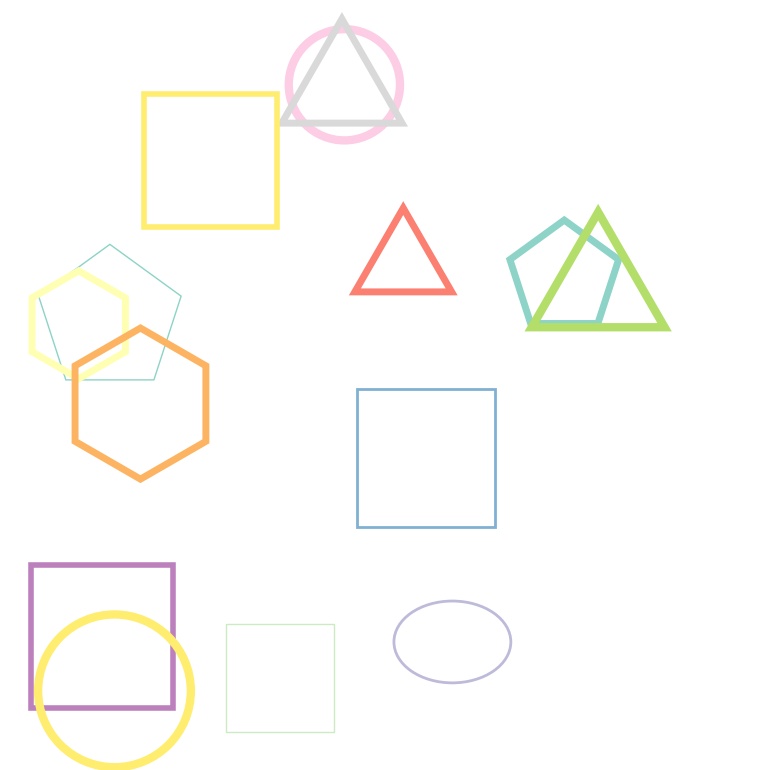[{"shape": "pentagon", "thickness": 0.5, "radius": 0.49, "center": [0.143, 0.585]}, {"shape": "pentagon", "thickness": 2.5, "radius": 0.37, "center": [0.733, 0.64]}, {"shape": "hexagon", "thickness": 2.5, "radius": 0.35, "center": [0.102, 0.578]}, {"shape": "oval", "thickness": 1, "radius": 0.38, "center": [0.588, 0.166]}, {"shape": "triangle", "thickness": 2.5, "radius": 0.36, "center": [0.524, 0.657]}, {"shape": "square", "thickness": 1, "radius": 0.45, "center": [0.553, 0.405]}, {"shape": "hexagon", "thickness": 2.5, "radius": 0.49, "center": [0.182, 0.476]}, {"shape": "triangle", "thickness": 3, "radius": 0.5, "center": [0.777, 0.625]}, {"shape": "circle", "thickness": 3, "radius": 0.36, "center": [0.447, 0.89]}, {"shape": "triangle", "thickness": 2.5, "radius": 0.45, "center": [0.444, 0.885]}, {"shape": "square", "thickness": 2, "radius": 0.46, "center": [0.133, 0.173]}, {"shape": "square", "thickness": 0.5, "radius": 0.35, "center": [0.363, 0.12]}, {"shape": "square", "thickness": 2, "radius": 0.43, "center": [0.274, 0.792]}, {"shape": "circle", "thickness": 3, "radius": 0.5, "center": [0.149, 0.103]}]